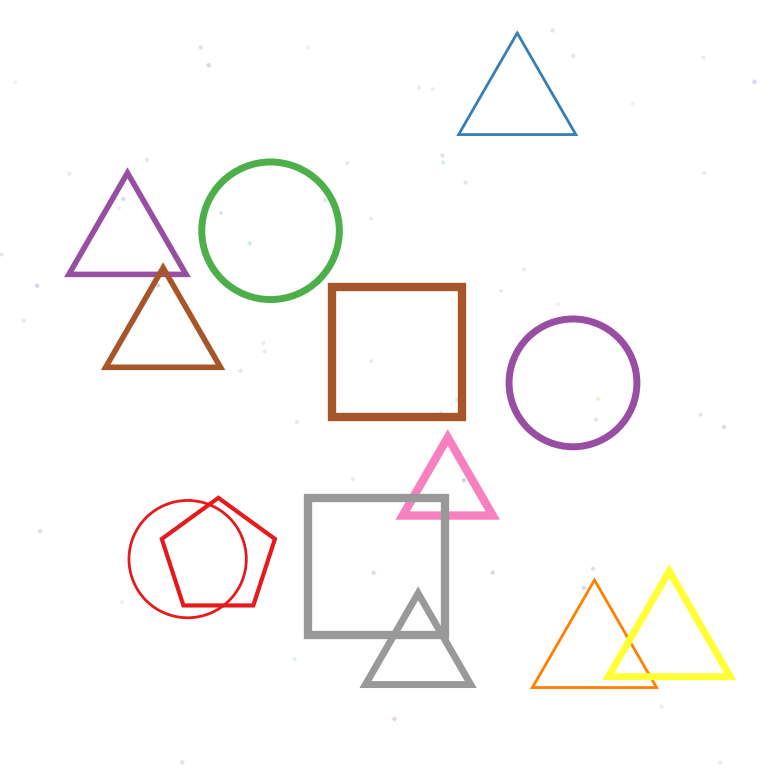[{"shape": "pentagon", "thickness": 1.5, "radius": 0.39, "center": [0.284, 0.276]}, {"shape": "circle", "thickness": 1, "radius": 0.38, "center": [0.244, 0.274]}, {"shape": "triangle", "thickness": 1, "radius": 0.44, "center": [0.672, 0.869]}, {"shape": "circle", "thickness": 2.5, "radius": 0.45, "center": [0.351, 0.7]}, {"shape": "triangle", "thickness": 2, "radius": 0.44, "center": [0.166, 0.688]}, {"shape": "circle", "thickness": 2.5, "radius": 0.42, "center": [0.744, 0.503]}, {"shape": "triangle", "thickness": 1, "radius": 0.47, "center": [0.772, 0.154]}, {"shape": "triangle", "thickness": 2.5, "radius": 0.46, "center": [0.869, 0.167]}, {"shape": "triangle", "thickness": 2, "radius": 0.43, "center": [0.212, 0.566]}, {"shape": "square", "thickness": 3, "radius": 0.42, "center": [0.516, 0.543]}, {"shape": "triangle", "thickness": 3, "radius": 0.34, "center": [0.581, 0.364]}, {"shape": "square", "thickness": 3, "radius": 0.44, "center": [0.489, 0.265]}, {"shape": "triangle", "thickness": 2.5, "radius": 0.39, "center": [0.543, 0.15]}]